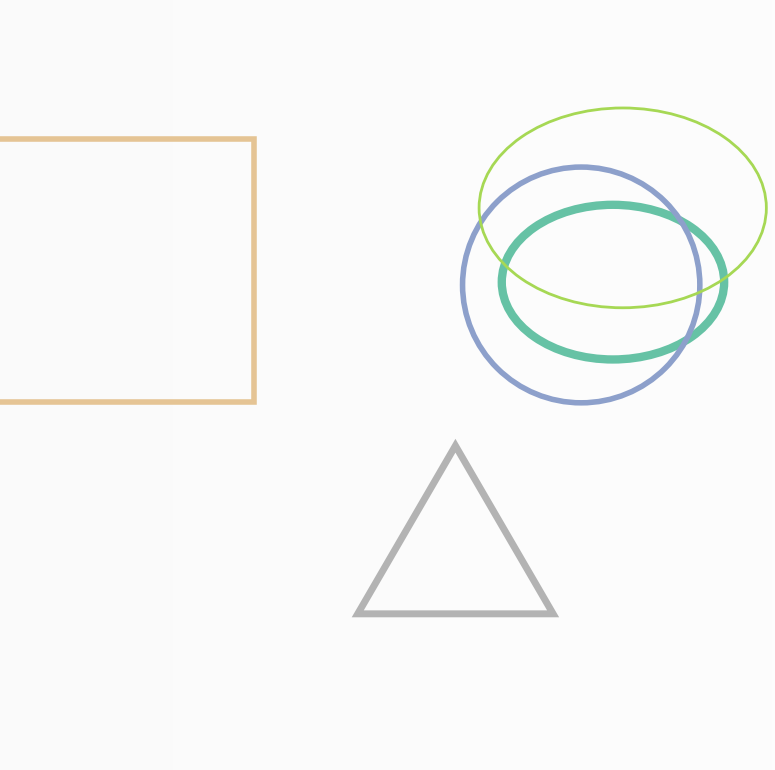[{"shape": "oval", "thickness": 3, "radius": 0.72, "center": [0.791, 0.634]}, {"shape": "circle", "thickness": 2, "radius": 0.77, "center": [0.75, 0.63]}, {"shape": "oval", "thickness": 1, "radius": 0.93, "center": [0.804, 0.73]}, {"shape": "square", "thickness": 2, "radius": 0.86, "center": [0.157, 0.649]}, {"shape": "triangle", "thickness": 2.5, "radius": 0.73, "center": [0.588, 0.276]}]